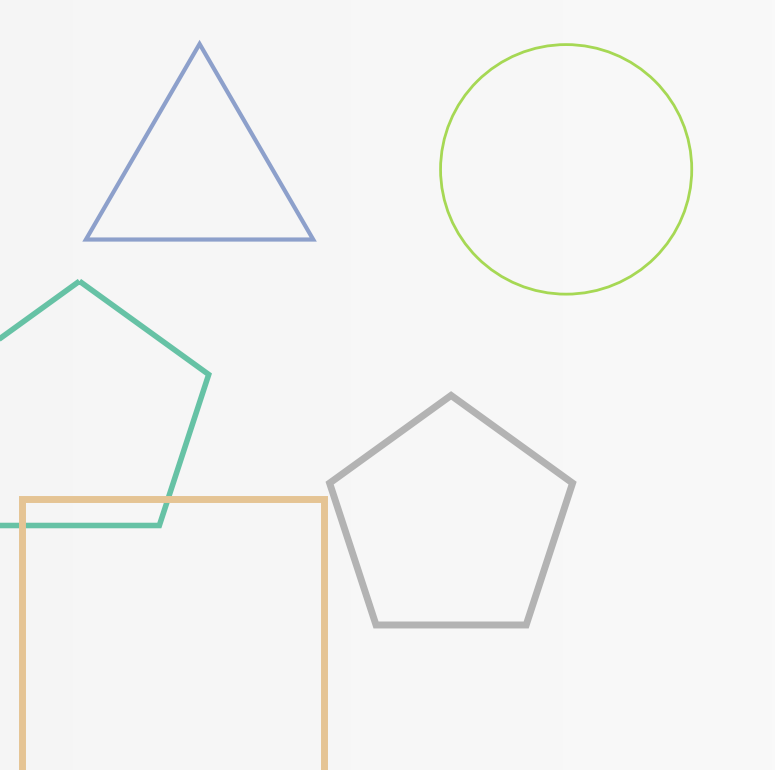[{"shape": "pentagon", "thickness": 2, "radius": 0.88, "center": [0.102, 0.459]}, {"shape": "triangle", "thickness": 1.5, "radius": 0.85, "center": [0.258, 0.774]}, {"shape": "circle", "thickness": 1, "radius": 0.81, "center": [0.731, 0.78]}, {"shape": "square", "thickness": 2.5, "radius": 0.98, "center": [0.223, 0.157]}, {"shape": "pentagon", "thickness": 2.5, "radius": 0.82, "center": [0.582, 0.322]}]